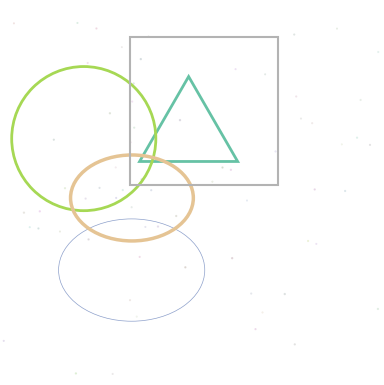[{"shape": "triangle", "thickness": 2, "radius": 0.74, "center": [0.49, 0.654]}, {"shape": "oval", "thickness": 0.5, "radius": 0.95, "center": [0.342, 0.299]}, {"shape": "circle", "thickness": 2, "radius": 0.94, "center": [0.218, 0.64]}, {"shape": "oval", "thickness": 2.5, "radius": 0.8, "center": [0.343, 0.486]}, {"shape": "square", "thickness": 1.5, "radius": 0.96, "center": [0.529, 0.711]}]